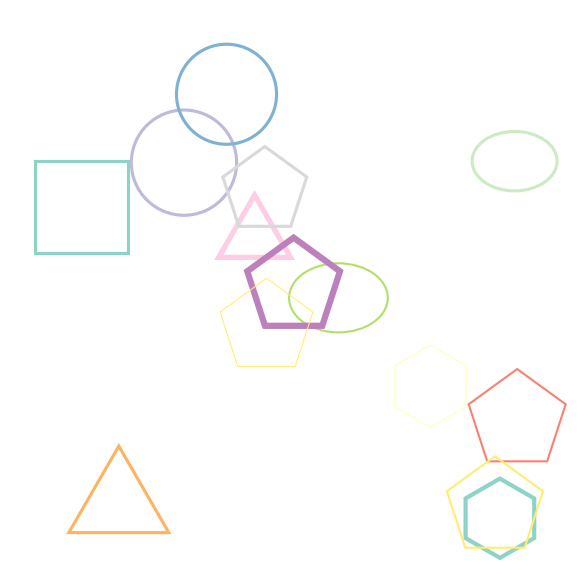[{"shape": "hexagon", "thickness": 2, "radius": 0.34, "center": [0.866, 0.102]}, {"shape": "square", "thickness": 1.5, "radius": 0.4, "center": [0.141, 0.641]}, {"shape": "hexagon", "thickness": 0.5, "radius": 0.36, "center": [0.745, 0.331]}, {"shape": "circle", "thickness": 1.5, "radius": 0.46, "center": [0.319, 0.717]}, {"shape": "pentagon", "thickness": 1, "radius": 0.44, "center": [0.896, 0.272]}, {"shape": "circle", "thickness": 1.5, "radius": 0.43, "center": [0.392, 0.836]}, {"shape": "triangle", "thickness": 1.5, "radius": 0.5, "center": [0.206, 0.127]}, {"shape": "oval", "thickness": 1, "radius": 0.43, "center": [0.586, 0.483]}, {"shape": "triangle", "thickness": 2.5, "radius": 0.36, "center": [0.441, 0.589]}, {"shape": "pentagon", "thickness": 1.5, "radius": 0.38, "center": [0.458, 0.669]}, {"shape": "pentagon", "thickness": 3, "radius": 0.42, "center": [0.508, 0.503]}, {"shape": "oval", "thickness": 1.5, "radius": 0.37, "center": [0.891, 0.72]}, {"shape": "pentagon", "thickness": 1, "radius": 0.44, "center": [0.857, 0.121]}, {"shape": "pentagon", "thickness": 0.5, "radius": 0.42, "center": [0.461, 0.433]}]